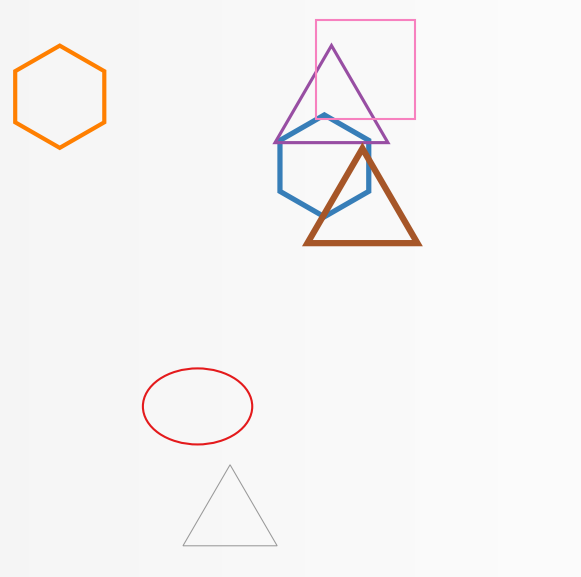[{"shape": "oval", "thickness": 1, "radius": 0.47, "center": [0.34, 0.295]}, {"shape": "hexagon", "thickness": 2.5, "radius": 0.44, "center": [0.558, 0.712]}, {"shape": "triangle", "thickness": 1.5, "radius": 0.56, "center": [0.57, 0.808]}, {"shape": "hexagon", "thickness": 2, "radius": 0.44, "center": [0.103, 0.832]}, {"shape": "triangle", "thickness": 3, "radius": 0.55, "center": [0.624, 0.633]}, {"shape": "square", "thickness": 1, "radius": 0.43, "center": [0.628, 0.879]}, {"shape": "triangle", "thickness": 0.5, "radius": 0.47, "center": [0.396, 0.101]}]